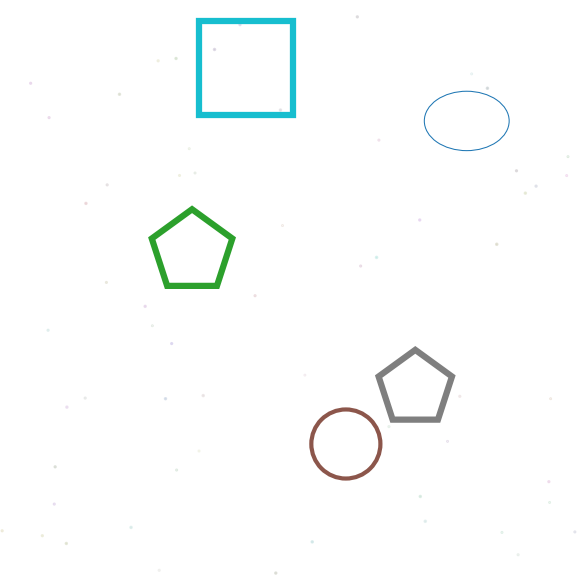[{"shape": "oval", "thickness": 0.5, "radius": 0.37, "center": [0.808, 0.79]}, {"shape": "pentagon", "thickness": 3, "radius": 0.37, "center": [0.333, 0.563]}, {"shape": "circle", "thickness": 2, "radius": 0.3, "center": [0.599, 0.23]}, {"shape": "pentagon", "thickness": 3, "radius": 0.33, "center": [0.719, 0.327]}, {"shape": "square", "thickness": 3, "radius": 0.41, "center": [0.426, 0.881]}]